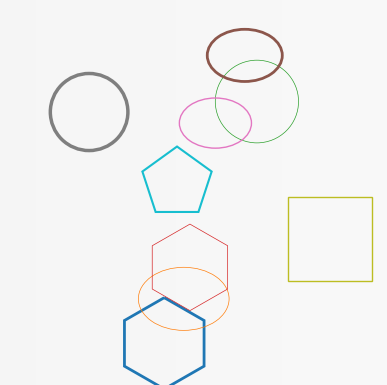[{"shape": "hexagon", "thickness": 2, "radius": 0.59, "center": [0.424, 0.108]}, {"shape": "oval", "thickness": 0.5, "radius": 0.59, "center": [0.474, 0.224]}, {"shape": "circle", "thickness": 0.5, "radius": 0.54, "center": [0.663, 0.736]}, {"shape": "hexagon", "thickness": 0.5, "radius": 0.56, "center": [0.49, 0.306]}, {"shape": "oval", "thickness": 2, "radius": 0.48, "center": [0.632, 0.856]}, {"shape": "oval", "thickness": 1, "radius": 0.47, "center": [0.556, 0.68]}, {"shape": "circle", "thickness": 2.5, "radius": 0.5, "center": [0.23, 0.709]}, {"shape": "square", "thickness": 1, "radius": 0.55, "center": [0.852, 0.379]}, {"shape": "pentagon", "thickness": 1.5, "radius": 0.47, "center": [0.457, 0.525]}]